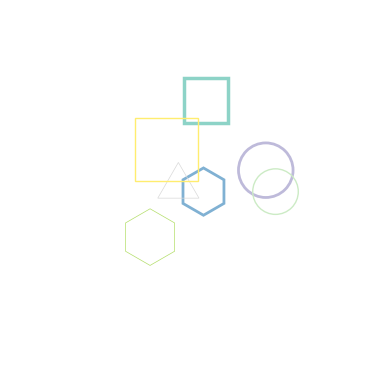[{"shape": "square", "thickness": 2.5, "radius": 0.29, "center": [0.535, 0.739]}, {"shape": "circle", "thickness": 2, "radius": 0.35, "center": [0.69, 0.558]}, {"shape": "hexagon", "thickness": 2, "radius": 0.31, "center": [0.529, 0.502]}, {"shape": "hexagon", "thickness": 0.5, "radius": 0.37, "center": [0.39, 0.384]}, {"shape": "triangle", "thickness": 0.5, "radius": 0.31, "center": [0.463, 0.516]}, {"shape": "circle", "thickness": 1, "radius": 0.3, "center": [0.716, 0.502]}, {"shape": "square", "thickness": 1, "radius": 0.41, "center": [0.432, 0.613]}]